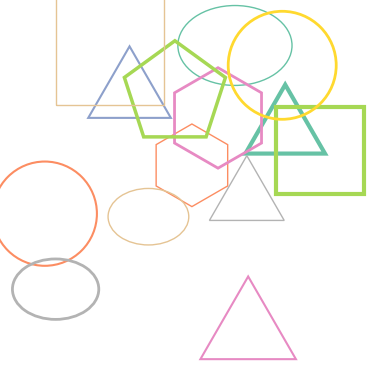[{"shape": "triangle", "thickness": 3, "radius": 0.6, "center": [0.741, 0.661]}, {"shape": "oval", "thickness": 1, "radius": 0.74, "center": [0.61, 0.882]}, {"shape": "hexagon", "thickness": 1, "radius": 0.54, "center": [0.498, 0.571]}, {"shape": "circle", "thickness": 1.5, "radius": 0.68, "center": [0.116, 0.445]}, {"shape": "triangle", "thickness": 1.5, "radius": 0.62, "center": [0.336, 0.756]}, {"shape": "hexagon", "thickness": 2, "radius": 0.65, "center": [0.566, 0.694]}, {"shape": "triangle", "thickness": 1.5, "radius": 0.72, "center": [0.645, 0.139]}, {"shape": "square", "thickness": 3, "radius": 0.57, "center": [0.831, 0.609]}, {"shape": "pentagon", "thickness": 2.5, "radius": 0.69, "center": [0.454, 0.756]}, {"shape": "circle", "thickness": 2, "radius": 0.7, "center": [0.733, 0.83]}, {"shape": "square", "thickness": 1, "radius": 0.7, "center": [0.286, 0.868]}, {"shape": "oval", "thickness": 1, "radius": 0.52, "center": [0.386, 0.437]}, {"shape": "oval", "thickness": 2, "radius": 0.56, "center": [0.144, 0.249]}, {"shape": "triangle", "thickness": 1, "radius": 0.56, "center": [0.641, 0.484]}]